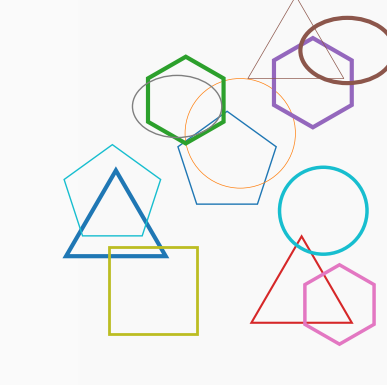[{"shape": "pentagon", "thickness": 1, "radius": 0.67, "center": [0.586, 0.578]}, {"shape": "triangle", "thickness": 3, "radius": 0.74, "center": [0.299, 0.409]}, {"shape": "circle", "thickness": 0.5, "radius": 0.71, "center": [0.62, 0.654]}, {"shape": "hexagon", "thickness": 3, "radius": 0.56, "center": [0.479, 0.74]}, {"shape": "triangle", "thickness": 1.5, "radius": 0.75, "center": [0.778, 0.236]}, {"shape": "hexagon", "thickness": 3, "radius": 0.58, "center": [0.807, 0.785]}, {"shape": "oval", "thickness": 3, "radius": 0.61, "center": [0.896, 0.869]}, {"shape": "triangle", "thickness": 0.5, "radius": 0.72, "center": [0.763, 0.867]}, {"shape": "hexagon", "thickness": 2.5, "radius": 0.52, "center": [0.876, 0.209]}, {"shape": "oval", "thickness": 1, "radius": 0.58, "center": [0.457, 0.723]}, {"shape": "square", "thickness": 2, "radius": 0.57, "center": [0.395, 0.245]}, {"shape": "circle", "thickness": 2.5, "radius": 0.56, "center": [0.834, 0.453]}, {"shape": "pentagon", "thickness": 1, "radius": 0.65, "center": [0.29, 0.493]}]